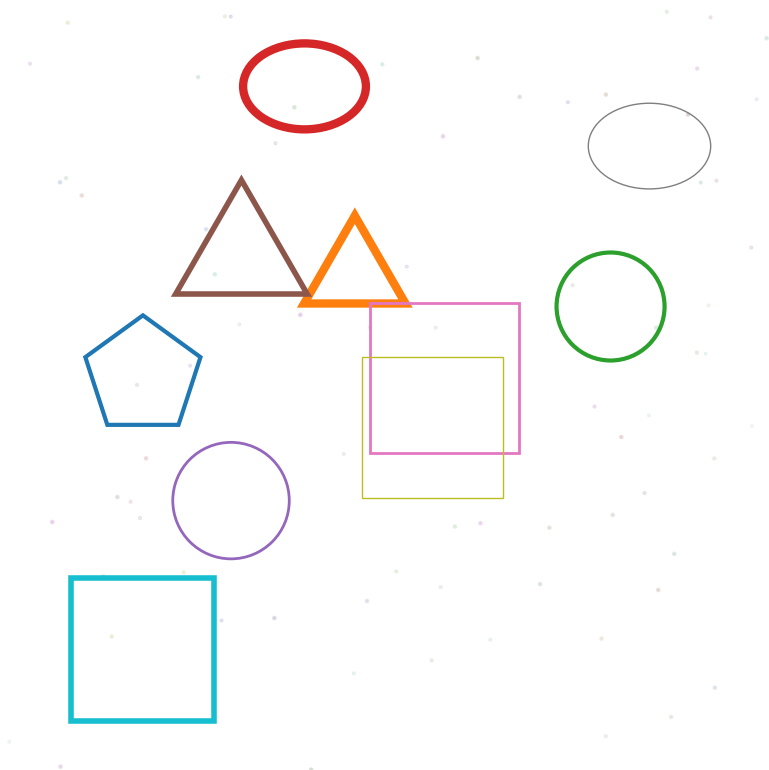[{"shape": "pentagon", "thickness": 1.5, "radius": 0.39, "center": [0.186, 0.512]}, {"shape": "triangle", "thickness": 3, "radius": 0.38, "center": [0.461, 0.644]}, {"shape": "circle", "thickness": 1.5, "radius": 0.35, "center": [0.793, 0.602]}, {"shape": "oval", "thickness": 3, "radius": 0.4, "center": [0.395, 0.888]}, {"shape": "circle", "thickness": 1, "radius": 0.38, "center": [0.3, 0.35]}, {"shape": "triangle", "thickness": 2, "radius": 0.49, "center": [0.314, 0.667]}, {"shape": "square", "thickness": 1, "radius": 0.49, "center": [0.578, 0.509]}, {"shape": "oval", "thickness": 0.5, "radius": 0.4, "center": [0.843, 0.81]}, {"shape": "square", "thickness": 0.5, "radius": 0.46, "center": [0.562, 0.445]}, {"shape": "square", "thickness": 2, "radius": 0.46, "center": [0.186, 0.157]}]